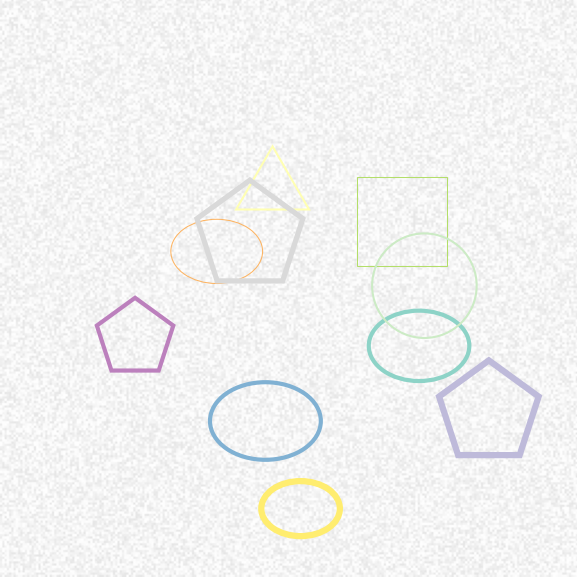[{"shape": "oval", "thickness": 2, "radius": 0.44, "center": [0.726, 0.4]}, {"shape": "triangle", "thickness": 1, "radius": 0.36, "center": [0.472, 0.673]}, {"shape": "pentagon", "thickness": 3, "radius": 0.45, "center": [0.847, 0.284]}, {"shape": "oval", "thickness": 2, "radius": 0.48, "center": [0.46, 0.27]}, {"shape": "oval", "thickness": 0.5, "radius": 0.4, "center": [0.375, 0.564]}, {"shape": "square", "thickness": 0.5, "radius": 0.39, "center": [0.696, 0.616]}, {"shape": "pentagon", "thickness": 2.5, "radius": 0.48, "center": [0.433, 0.591]}, {"shape": "pentagon", "thickness": 2, "radius": 0.35, "center": [0.234, 0.414]}, {"shape": "circle", "thickness": 1, "radius": 0.45, "center": [0.735, 0.504]}, {"shape": "oval", "thickness": 3, "radius": 0.34, "center": [0.52, 0.118]}]